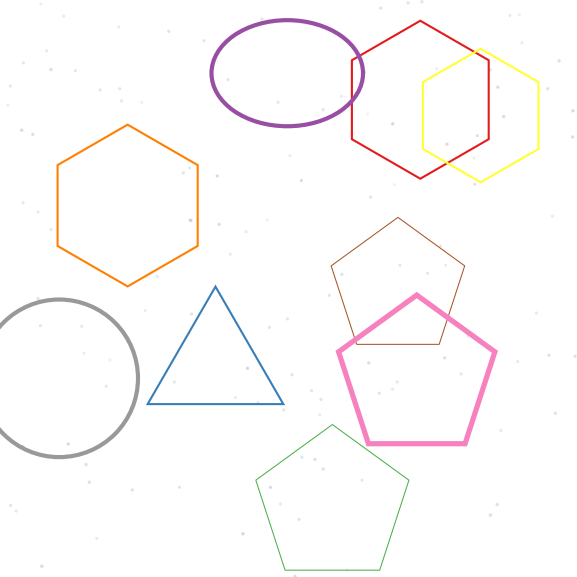[{"shape": "hexagon", "thickness": 1, "radius": 0.68, "center": [0.728, 0.826]}, {"shape": "triangle", "thickness": 1, "radius": 0.68, "center": [0.373, 0.367]}, {"shape": "pentagon", "thickness": 0.5, "radius": 0.7, "center": [0.576, 0.125]}, {"shape": "oval", "thickness": 2, "radius": 0.66, "center": [0.497, 0.872]}, {"shape": "hexagon", "thickness": 1, "radius": 0.7, "center": [0.221, 0.643]}, {"shape": "hexagon", "thickness": 1, "radius": 0.58, "center": [0.832, 0.799]}, {"shape": "pentagon", "thickness": 0.5, "radius": 0.61, "center": [0.689, 0.501]}, {"shape": "pentagon", "thickness": 2.5, "radius": 0.71, "center": [0.722, 0.346]}, {"shape": "circle", "thickness": 2, "radius": 0.68, "center": [0.103, 0.344]}]